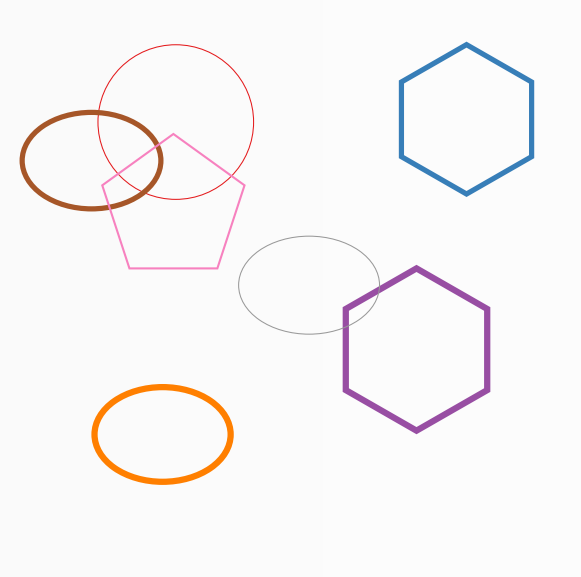[{"shape": "circle", "thickness": 0.5, "radius": 0.67, "center": [0.302, 0.788]}, {"shape": "hexagon", "thickness": 2.5, "radius": 0.65, "center": [0.803, 0.793]}, {"shape": "hexagon", "thickness": 3, "radius": 0.7, "center": [0.717, 0.394]}, {"shape": "oval", "thickness": 3, "radius": 0.59, "center": [0.28, 0.247]}, {"shape": "oval", "thickness": 2.5, "radius": 0.6, "center": [0.157, 0.721]}, {"shape": "pentagon", "thickness": 1, "radius": 0.64, "center": [0.298, 0.638]}, {"shape": "oval", "thickness": 0.5, "radius": 0.61, "center": [0.532, 0.505]}]